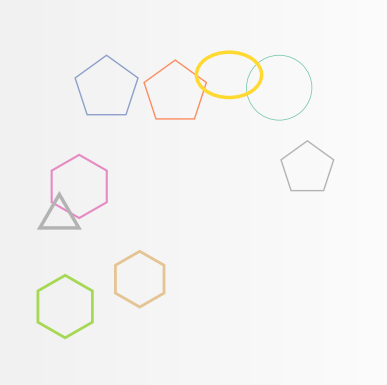[{"shape": "circle", "thickness": 0.5, "radius": 0.42, "center": [0.721, 0.772]}, {"shape": "pentagon", "thickness": 1, "radius": 0.42, "center": [0.452, 0.759]}, {"shape": "pentagon", "thickness": 1, "radius": 0.43, "center": [0.275, 0.771]}, {"shape": "hexagon", "thickness": 1.5, "radius": 0.41, "center": [0.204, 0.516]}, {"shape": "hexagon", "thickness": 2, "radius": 0.41, "center": [0.168, 0.204]}, {"shape": "oval", "thickness": 2.5, "radius": 0.42, "center": [0.591, 0.806]}, {"shape": "hexagon", "thickness": 2, "radius": 0.36, "center": [0.361, 0.275]}, {"shape": "pentagon", "thickness": 1, "radius": 0.36, "center": [0.793, 0.563]}, {"shape": "triangle", "thickness": 2.5, "radius": 0.29, "center": [0.153, 0.437]}]